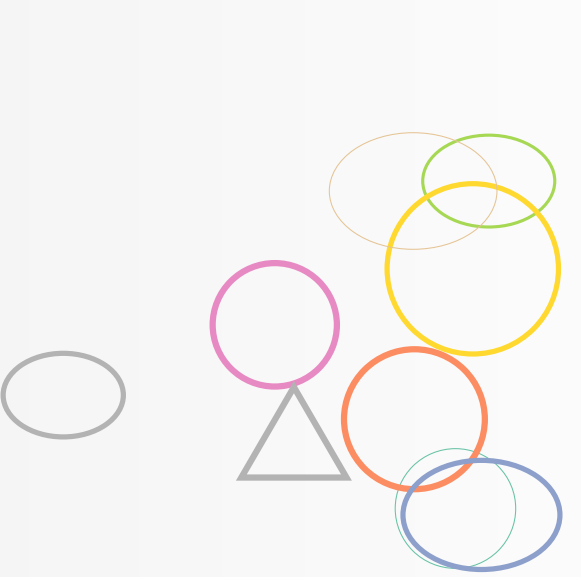[{"shape": "circle", "thickness": 0.5, "radius": 0.52, "center": [0.784, 0.119]}, {"shape": "circle", "thickness": 3, "radius": 0.61, "center": [0.713, 0.273]}, {"shape": "oval", "thickness": 2.5, "radius": 0.68, "center": [0.828, 0.107]}, {"shape": "circle", "thickness": 3, "radius": 0.53, "center": [0.473, 0.437]}, {"shape": "oval", "thickness": 1.5, "radius": 0.57, "center": [0.841, 0.686]}, {"shape": "circle", "thickness": 2.5, "radius": 0.74, "center": [0.813, 0.534]}, {"shape": "oval", "thickness": 0.5, "radius": 0.72, "center": [0.711, 0.668]}, {"shape": "triangle", "thickness": 3, "radius": 0.52, "center": [0.506, 0.224]}, {"shape": "oval", "thickness": 2.5, "radius": 0.52, "center": [0.109, 0.315]}]